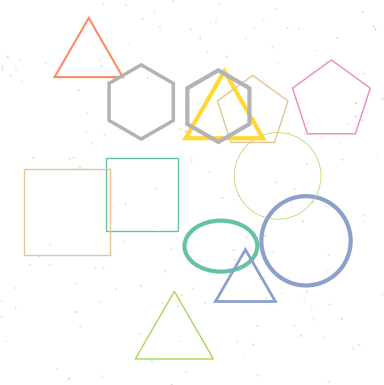[{"shape": "oval", "thickness": 3, "radius": 0.47, "center": [0.574, 0.361]}, {"shape": "square", "thickness": 1, "radius": 0.47, "center": [0.369, 0.494]}, {"shape": "triangle", "thickness": 1.5, "radius": 0.51, "center": [0.23, 0.851]}, {"shape": "triangle", "thickness": 2, "radius": 0.45, "center": [0.637, 0.262]}, {"shape": "circle", "thickness": 3, "radius": 0.58, "center": [0.795, 0.375]}, {"shape": "pentagon", "thickness": 1, "radius": 0.53, "center": [0.861, 0.738]}, {"shape": "triangle", "thickness": 1, "radius": 0.59, "center": [0.453, 0.126]}, {"shape": "circle", "thickness": 0.5, "radius": 0.56, "center": [0.721, 0.543]}, {"shape": "triangle", "thickness": 3, "radius": 0.58, "center": [0.583, 0.699]}, {"shape": "square", "thickness": 1, "radius": 0.56, "center": [0.174, 0.45]}, {"shape": "pentagon", "thickness": 1, "radius": 0.48, "center": [0.656, 0.708]}, {"shape": "hexagon", "thickness": 2.5, "radius": 0.48, "center": [0.367, 0.735]}, {"shape": "hexagon", "thickness": 3, "radius": 0.47, "center": [0.567, 0.724]}]